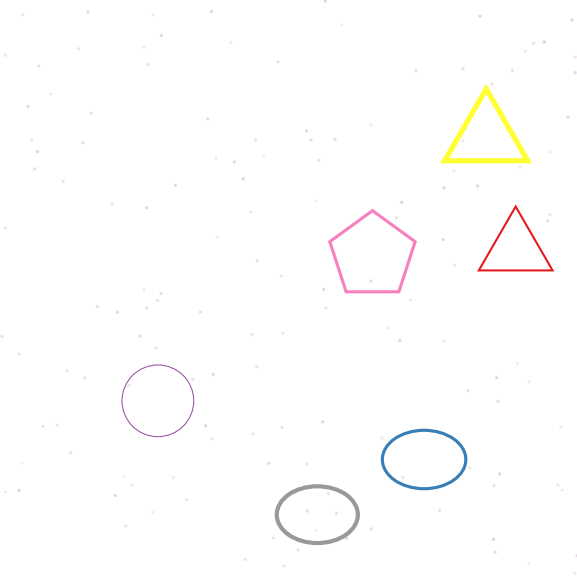[{"shape": "triangle", "thickness": 1, "radius": 0.37, "center": [0.893, 0.568]}, {"shape": "oval", "thickness": 1.5, "radius": 0.36, "center": [0.734, 0.203]}, {"shape": "circle", "thickness": 0.5, "radius": 0.31, "center": [0.273, 0.305]}, {"shape": "triangle", "thickness": 2.5, "radius": 0.42, "center": [0.842, 0.762]}, {"shape": "pentagon", "thickness": 1.5, "radius": 0.39, "center": [0.645, 0.557]}, {"shape": "oval", "thickness": 2, "radius": 0.35, "center": [0.549, 0.108]}]